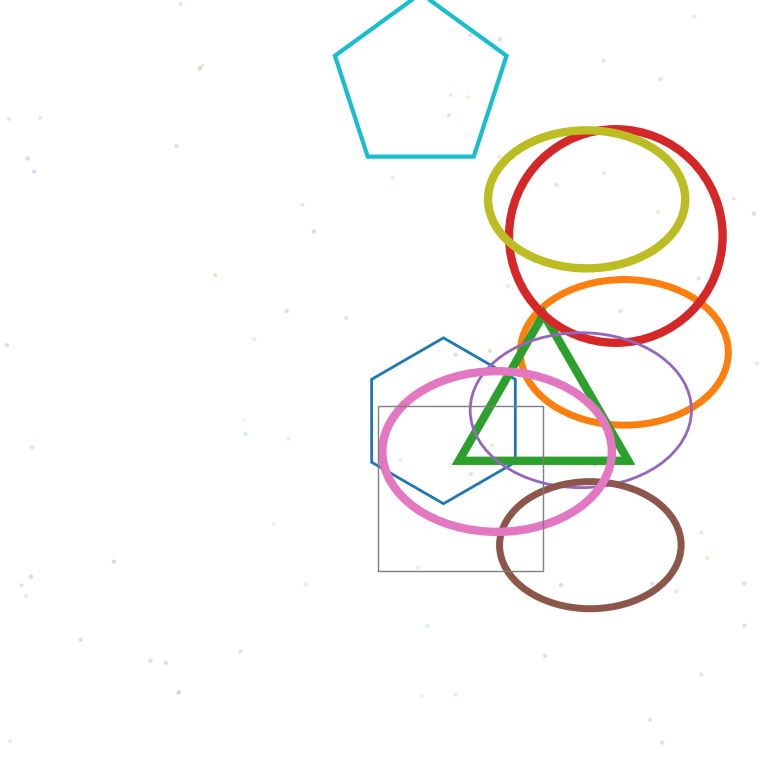[{"shape": "hexagon", "thickness": 1, "radius": 0.54, "center": [0.576, 0.454]}, {"shape": "oval", "thickness": 2.5, "radius": 0.68, "center": [0.811, 0.542]}, {"shape": "triangle", "thickness": 3, "radius": 0.63, "center": [0.706, 0.465]}, {"shape": "circle", "thickness": 3, "radius": 0.69, "center": [0.8, 0.693]}, {"shape": "oval", "thickness": 1, "radius": 0.72, "center": [0.754, 0.467]}, {"shape": "oval", "thickness": 2.5, "radius": 0.59, "center": [0.767, 0.292]}, {"shape": "oval", "thickness": 3, "radius": 0.75, "center": [0.646, 0.414]}, {"shape": "square", "thickness": 0.5, "radius": 0.53, "center": [0.598, 0.366]}, {"shape": "oval", "thickness": 3, "radius": 0.64, "center": [0.762, 0.741]}, {"shape": "pentagon", "thickness": 1.5, "radius": 0.59, "center": [0.546, 0.891]}]